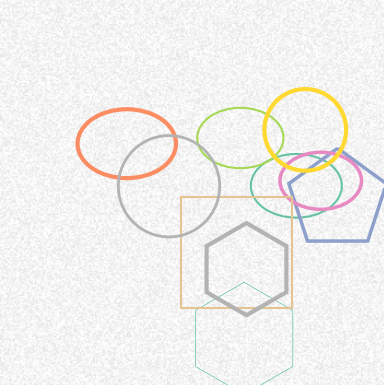[{"shape": "hexagon", "thickness": 0.5, "radius": 0.73, "center": [0.634, 0.121]}, {"shape": "oval", "thickness": 1.5, "radius": 0.59, "center": [0.77, 0.517]}, {"shape": "oval", "thickness": 3, "radius": 0.64, "center": [0.329, 0.627]}, {"shape": "pentagon", "thickness": 2.5, "radius": 0.67, "center": [0.877, 0.482]}, {"shape": "oval", "thickness": 2.5, "radius": 0.53, "center": [0.833, 0.53]}, {"shape": "oval", "thickness": 1.5, "radius": 0.56, "center": [0.624, 0.642]}, {"shape": "circle", "thickness": 3, "radius": 0.53, "center": [0.793, 0.663]}, {"shape": "square", "thickness": 1.5, "radius": 0.72, "center": [0.613, 0.345]}, {"shape": "hexagon", "thickness": 3, "radius": 0.6, "center": [0.64, 0.301]}, {"shape": "circle", "thickness": 2, "radius": 0.66, "center": [0.439, 0.516]}]